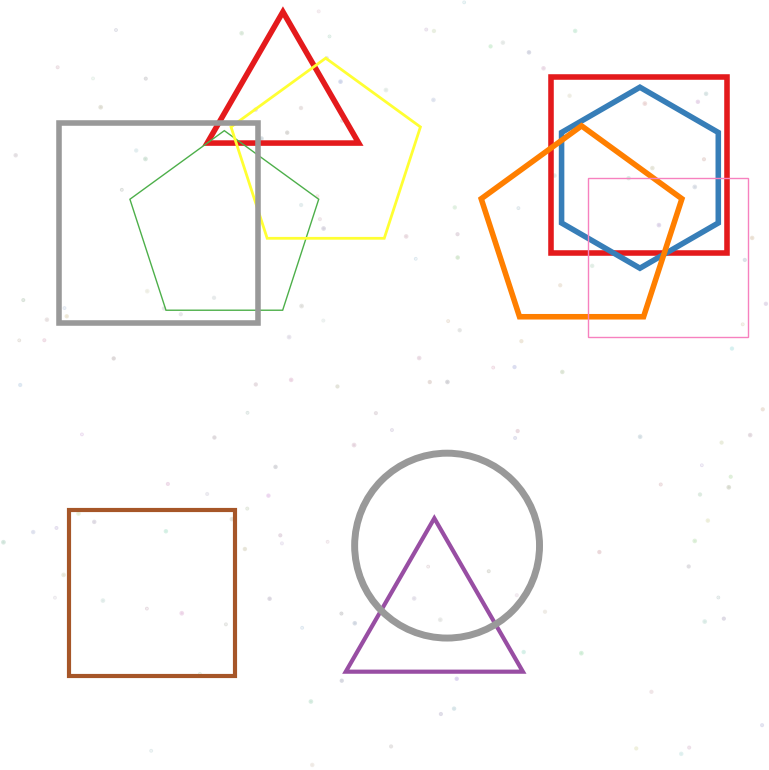[{"shape": "triangle", "thickness": 2, "radius": 0.57, "center": [0.367, 0.871]}, {"shape": "square", "thickness": 2, "radius": 0.57, "center": [0.83, 0.786]}, {"shape": "hexagon", "thickness": 2, "radius": 0.59, "center": [0.831, 0.769]}, {"shape": "pentagon", "thickness": 0.5, "radius": 0.64, "center": [0.291, 0.701]}, {"shape": "triangle", "thickness": 1.5, "radius": 0.66, "center": [0.564, 0.194]}, {"shape": "pentagon", "thickness": 2, "radius": 0.69, "center": [0.755, 0.7]}, {"shape": "pentagon", "thickness": 1, "radius": 0.65, "center": [0.423, 0.795]}, {"shape": "square", "thickness": 1.5, "radius": 0.54, "center": [0.197, 0.23]}, {"shape": "square", "thickness": 0.5, "radius": 0.52, "center": [0.868, 0.665]}, {"shape": "square", "thickness": 2, "radius": 0.65, "center": [0.206, 0.71]}, {"shape": "circle", "thickness": 2.5, "radius": 0.6, "center": [0.581, 0.291]}]